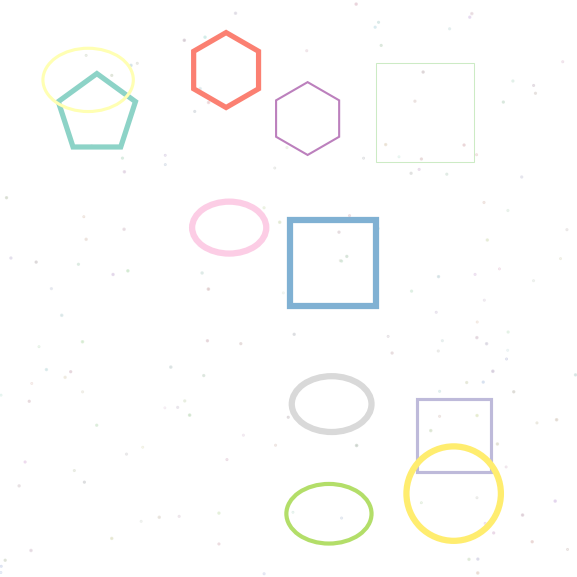[{"shape": "pentagon", "thickness": 2.5, "radius": 0.35, "center": [0.168, 0.801]}, {"shape": "oval", "thickness": 1.5, "radius": 0.39, "center": [0.153, 0.861]}, {"shape": "square", "thickness": 1.5, "radius": 0.32, "center": [0.786, 0.245]}, {"shape": "hexagon", "thickness": 2.5, "radius": 0.32, "center": [0.392, 0.878]}, {"shape": "square", "thickness": 3, "radius": 0.37, "center": [0.576, 0.543]}, {"shape": "oval", "thickness": 2, "radius": 0.37, "center": [0.57, 0.11]}, {"shape": "oval", "thickness": 3, "radius": 0.32, "center": [0.397, 0.605]}, {"shape": "oval", "thickness": 3, "radius": 0.35, "center": [0.574, 0.299]}, {"shape": "hexagon", "thickness": 1, "radius": 0.32, "center": [0.533, 0.794]}, {"shape": "square", "thickness": 0.5, "radius": 0.43, "center": [0.736, 0.804]}, {"shape": "circle", "thickness": 3, "radius": 0.41, "center": [0.786, 0.144]}]